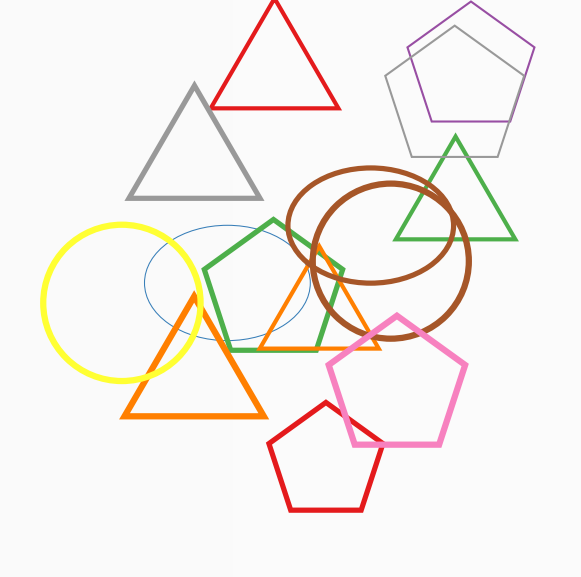[{"shape": "triangle", "thickness": 2, "radius": 0.63, "center": [0.472, 0.875]}, {"shape": "pentagon", "thickness": 2.5, "radius": 0.52, "center": [0.561, 0.199]}, {"shape": "oval", "thickness": 0.5, "radius": 0.71, "center": [0.391, 0.509]}, {"shape": "triangle", "thickness": 2, "radius": 0.59, "center": [0.784, 0.644]}, {"shape": "pentagon", "thickness": 2.5, "radius": 0.63, "center": [0.47, 0.494]}, {"shape": "pentagon", "thickness": 1, "radius": 0.57, "center": [0.81, 0.882]}, {"shape": "triangle", "thickness": 2, "radius": 0.59, "center": [0.549, 0.455]}, {"shape": "triangle", "thickness": 3, "radius": 0.69, "center": [0.334, 0.347]}, {"shape": "circle", "thickness": 3, "radius": 0.68, "center": [0.21, 0.475]}, {"shape": "circle", "thickness": 3, "radius": 0.67, "center": [0.672, 0.547]}, {"shape": "oval", "thickness": 2.5, "radius": 0.71, "center": [0.638, 0.609]}, {"shape": "pentagon", "thickness": 3, "radius": 0.62, "center": [0.683, 0.329]}, {"shape": "triangle", "thickness": 2.5, "radius": 0.65, "center": [0.335, 0.721]}, {"shape": "pentagon", "thickness": 1, "radius": 0.63, "center": [0.782, 0.829]}]